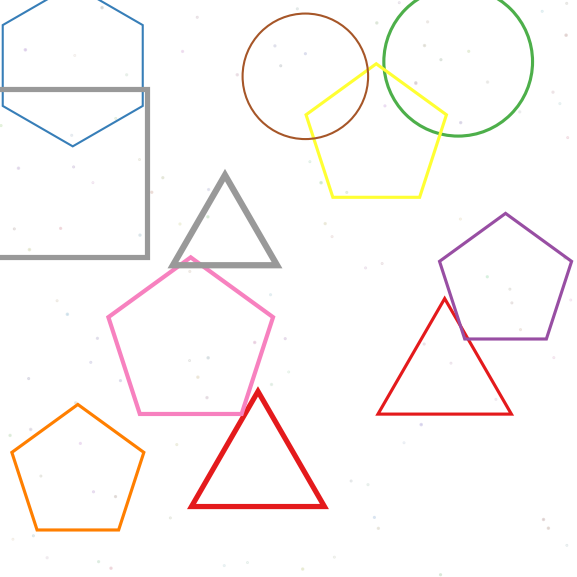[{"shape": "triangle", "thickness": 1.5, "radius": 0.67, "center": [0.77, 0.349]}, {"shape": "triangle", "thickness": 2.5, "radius": 0.66, "center": [0.447, 0.188]}, {"shape": "hexagon", "thickness": 1, "radius": 0.7, "center": [0.126, 0.886]}, {"shape": "circle", "thickness": 1.5, "radius": 0.64, "center": [0.793, 0.892]}, {"shape": "pentagon", "thickness": 1.5, "radius": 0.6, "center": [0.875, 0.509]}, {"shape": "pentagon", "thickness": 1.5, "radius": 0.6, "center": [0.135, 0.179]}, {"shape": "pentagon", "thickness": 1.5, "radius": 0.64, "center": [0.651, 0.761]}, {"shape": "circle", "thickness": 1, "radius": 0.54, "center": [0.529, 0.867]}, {"shape": "pentagon", "thickness": 2, "radius": 0.75, "center": [0.33, 0.404]}, {"shape": "triangle", "thickness": 3, "radius": 0.52, "center": [0.39, 0.592]}, {"shape": "square", "thickness": 2.5, "radius": 0.73, "center": [0.109, 0.699]}]